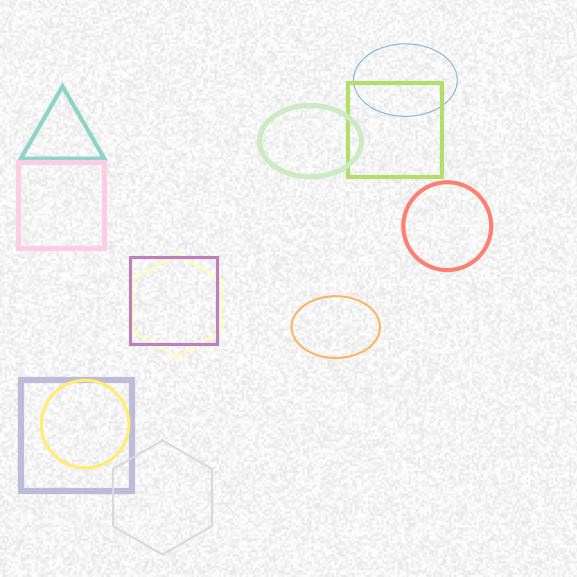[{"shape": "triangle", "thickness": 2, "radius": 0.42, "center": [0.108, 0.766]}, {"shape": "hexagon", "thickness": 1, "radius": 0.45, "center": [0.306, 0.47]}, {"shape": "square", "thickness": 3, "radius": 0.48, "center": [0.133, 0.245]}, {"shape": "circle", "thickness": 2, "radius": 0.38, "center": [0.774, 0.608]}, {"shape": "oval", "thickness": 0.5, "radius": 0.45, "center": [0.702, 0.86]}, {"shape": "oval", "thickness": 1, "radius": 0.38, "center": [0.581, 0.433]}, {"shape": "square", "thickness": 2, "radius": 0.41, "center": [0.684, 0.774]}, {"shape": "square", "thickness": 2.5, "radius": 0.37, "center": [0.105, 0.645]}, {"shape": "hexagon", "thickness": 1, "radius": 0.49, "center": [0.281, 0.138]}, {"shape": "square", "thickness": 1.5, "radius": 0.38, "center": [0.3, 0.479]}, {"shape": "oval", "thickness": 2.5, "radius": 0.44, "center": [0.538, 0.755]}, {"shape": "circle", "thickness": 1.5, "radius": 0.38, "center": [0.147, 0.265]}]